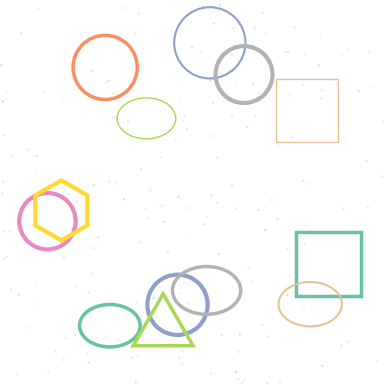[{"shape": "oval", "thickness": 2.5, "radius": 0.39, "center": [0.285, 0.154]}, {"shape": "square", "thickness": 2.5, "radius": 0.42, "center": [0.854, 0.314]}, {"shape": "circle", "thickness": 2.5, "radius": 0.42, "center": [0.273, 0.825]}, {"shape": "circle", "thickness": 1.5, "radius": 0.46, "center": [0.545, 0.889]}, {"shape": "circle", "thickness": 3, "radius": 0.39, "center": [0.461, 0.208]}, {"shape": "circle", "thickness": 3, "radius": 0.37, "center": [0.123, 0.425]}, {"shape": "oval", "thickness": 1, "radius": 0.38, "center": [0.38, 0.693]}, {"shape": "triangle", "thickness": 2.5, "radius": 0.45, "center": [0.424, 0.147]}, {"shape": "hexagon", "thickness": 3, "radius": 0.39, "center": [0.159, 0.454]}, {"shape": "oval", "thickness": 1.5, "radius": 0.41, "center": [0.806, 0.21]}, {"shape": "square", "thickness": 1, "radius": 0.41, "center": [0.797, 0.713]}, {"shape": "circle", "thickness": 3, "radius": 0.37, "center": [0.634, 0.806]}, {"shape": "oval", "thickness": 2.5, "radius": 0.44, "center": [0.537, 0.246]}]